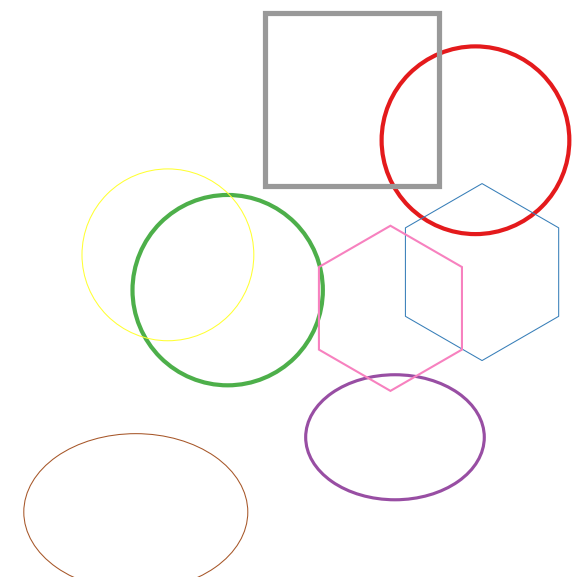[{"shape": "circle", "thickness": 2, "radius": 0.81, "center": [0.823, 0.756]}, {"shape": "hexagon", "thickness": 0.5, "radius": 0.77, "center": [0.835, 0.528]}, {"shape": "circle", "thickness": 2, "radius": 0.82, "center": [0.394, 0.497]}, {"shape": "oval", "thickness": 1.5, "radius": 0.77, "center": [0.684, 0.242]}, {"shape": "circle", "thickness": 0.5, "radius": 0.74, "center": [0.291, 0.558]}, {"shape": "oval", "thickness": 0.5, "radius": 0.97, "center": [0.235, 0.112]}, {"shape": "hexagon", "thickness": 1, "radius": 0.71, "center": [0.676, 0.465]}, {"shape": "square", "thickness": 2.5, "radius": 0.75, "center": [0.61, 0.827]}]